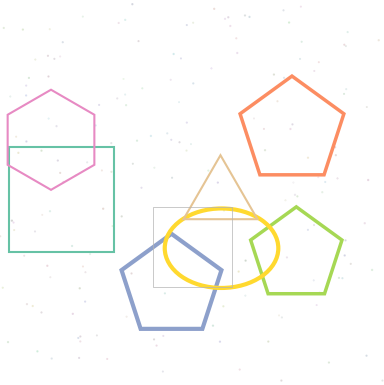[{"shape": "square", "thickness": 1.5, "radius": 0.68, "center": [0.161, 0.481]}, {"shape": "pentagon", "thickness": 2.5, "radius": 0.71, "center": [0.758, 0.661]}, {"shape": "pentagon", "thickness": 3, "radius": 0.68, "center": [0.445, 0.256]}, {"shape": "hexagon", "thickness": 1.5, "radius": 0.65, "center": [0.132, 0.637]}, {"shape": "pentagon", "thickness": 2.5, "radius": 0.62, "center": [0.77, 0.338]}, {"shape": "oval", "thickness": 3, "radius": 0.74, "center": [0.575, 0.355]}, {"shape": "triangle", "thickness": 1.5, "radius": 0.55, "center": [0.573, 0.486]}, {"shape": "square", "thickness": 0.5, "radius": 0.51, "center": [0.501, 0.358]}]